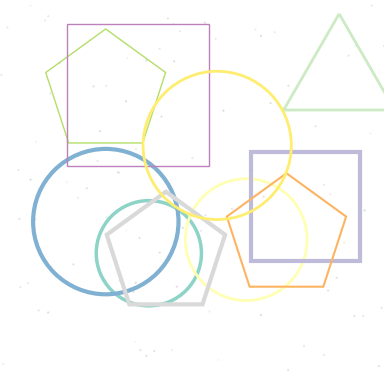[{"shape": "circle", "thickness": 2.5, "radius": 0.68, "center": [0.387, 0.342]}, {"shape": "circle", "thickness": 2, "radius": 0.79, "center": [0.64, 0.378]}, {"shape": "square", "thickness": 3, "radius": 0.71, "center": [0.793, 0.464]}, {"shape": "circle", "thickness": 3, "radius": 0.94, "center": [0.275, 0.424]}, {"shape": "pentagon", "thickness": 1.5, "radius": 0.81, "center": [0.744, 0.387]}, {"shape": "pentagon", "thickness": 1, "radius": 0.82, "center": [0.275, 0.761]}, {"shape": "pentagon", "thickness": 3, "radius": 0.81, "center": [0.431, 0.34]}, {"shape": "square", "thickness": 1, "radius": 0.92, "center": [0.358, 0.753]}, {"shape": "triangle", "thickness": 2, "radius": 0.83, "center": [0.881, 0.798]}, {"shape": "circle", "thickness": 2, "radius": 0.96, "center": [0.564, 0.622]}]